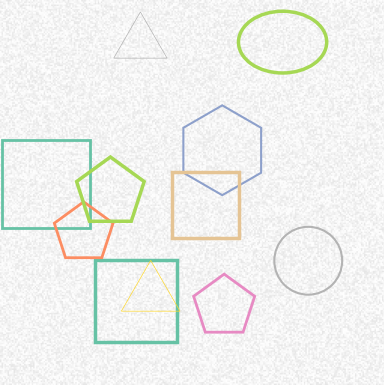[{"shape": "square", "thickness": 2, "radius": 0.57, "center": [0.12, 0.522]}, {"shape": "square", "thickness": 2.5, "radius": 0.53, "center": [0.353, 0.217]}, {"shape": "pentagon", "thickness": 2, "radius": 0.4, "center": [0.217, 0.396]}, {"shape": "hexagon", "thickness": 1.5, "radius": 0.58, "center": [0.577, 0.61]}, {"shape": "pentagon", "thickness": 2, "radius": 0.42, "center": [0.582, 0.205]}, {"shape": "oval", "thickness": 2.5, "radius": 0.57, "center": [0.734, 0.891]}, {"shape": "pentagon", "thickness": 2.5, "radius": 0.46, "center": [0.287, 0.5]}, {"shape": "triangle", "thickness": 0.5, "radius": 0.44, "center": [0.391, 0.236]}, {"shape": "square", "thickness": 2.5, "radius": 0.43, "center": [0.534, 0.468]}, {"shape": "triangle", "thickness": 0.5, "radius": 0.4, "center": [0.365, 0.889]}, {"shape": "circle", "thickness": 1.5, "radius": 0.44, "center": [0.801, 0.323]}]